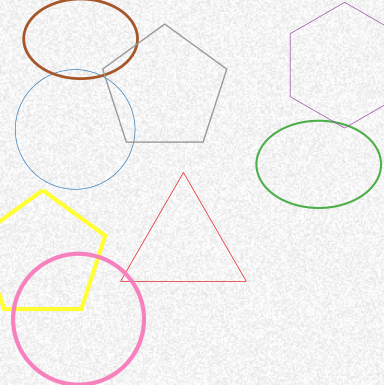[{"shape": "triangle", "thickness": 0.5, "radius": 0.94, "center": [0.476, 0.363]}, {"shape": "circle", "thickness": 0.5, "radius": 0.78, "center": [0.195, 0.664]}, {"shape": "oval", "thickness": 1.5, "radius": 0.81, "center": [0.828, 0.573]}, {"shape": "hexagon", "thickness": 0.5, "radius": 0.82, "center": [0.895, 0.831]}, {"shape": "pentagon", "thickness": 3, "radius": 0.85, "center": [0.111, 0.335]}, {"shape": "oval", "thickness": 2, "radius": 0.74, "center": [0.209, 0.899]}, {"shape": "circle", "thickness": 3, "radius": 0.85, "center": [0.204, 0.171]}, {"shape": "pentagon", "thickness": 1, "radius": 0.85, "center": [0.428, 0.768]}]